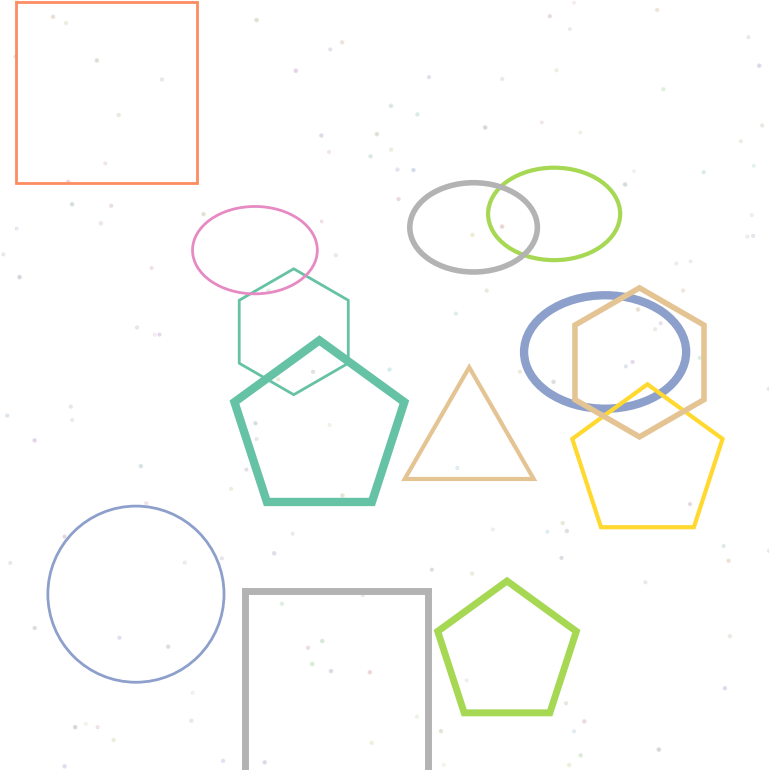[{"shape": "pentagon", "thickness": 3, "radius": 0.58, "center": [0.415, 0.442]}, {"shape": "hexagon", "thickness": 1, "radius": 0.41, "center": [0.381, 0.569]}, {"shape": "square", "thickness": 1, "radius": 0.59, "center": [0.138, 0.88]}, {"shape": "circle", "thickness": 1, "radius": 0.57, "center": [0.177, 0.228]}, {"shape": "oval", "thickness": 3, "radius": 0.53, "center": [0.786, 0.543]}, {"shape": "oval", "thickness": 1, "radius": 0.41, "center": [0.331, 0.675]}, {"shape": "pentagon", "thickness": 2.5, "radius": 0.47, "center": [0.658, 0.151]}, {"shape": "oval", "thickness": 1.5, "radius": 0.43, "center": [0.72, 0.722]}, {"shape": "pentagon", "thickness": 1.5, "radius": 0.51, "center": [0.841, 0.398]}, {"shape": "hexagon", "thickness": 2, "radius": 0.48, "center": [0.83, 0.529]}, {"shape": "triangle", "thickness": 1.5, "radius": 0.48, "center": [0.609, 0.426]}, {"shape": "oval", "thickness": 2, "radius": 0.41, "center": [0.615, 0.705]}, {"shape": "square", "thickness": 2.5, "radius": 0.59, "center": [0.437, 0.113]}]